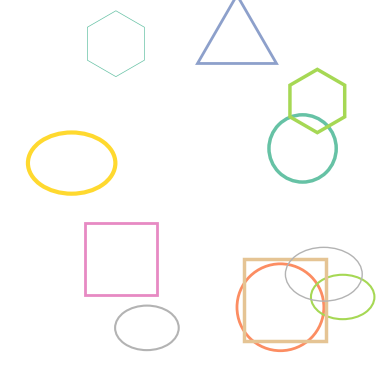[{"shape": "hexagon", "thickness": 0.5, "radius": 0.43, "center": [0.301, 0.886]}, {"shape": "circle", "thickness": 2.5, "radius": 0.44, "center": [0.786, 0.614]}, {"shape": "circle", "thickness": 2, "radius": 0.56, "center": [0.728, 0.202]}, {"shape": "triangle", "thickness": 2, "radius": 0.59, "center": [0.616, 0.894]}, {"shape": "square", "thickness": 2, "radius": 0.47, "center": [0.314, 0.327]}, {"shape": "oval", "thickness": 1.5, "radius": 0.41, "center": [0.89, 0.229]}, {"shape": "hexagon", "thickness": 2.5, "radius": 0.41, "center": [0.824, 0.738]}, {"shape": "oval", "thickness": 3, "radius": 0.57, "center": [0.186, 0.576]}, {"shape": "square", "thickness": 2.5, "radius": 0.53, "center": [0.74, 0.22]}, {"shape": "oval", "thickness": 1, "radius": 0.5, "center": [0.841, 0.288]}, {"shape": "oval", "thickness": 1.5, "radius": 0.41, "center": [0.382, 0.148]}]